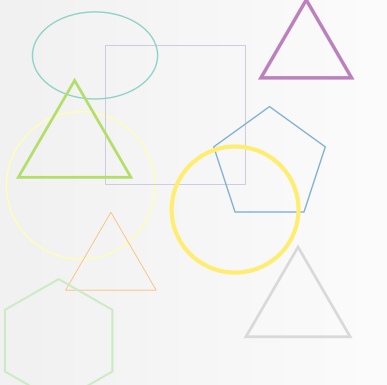[{"shape": "oval", "thickness": 1, "radius": 0.81, "center": [0.245, 0.856]}, {"shape": "circle", "thickness": 1, "radius": 0.96, "center": [0.208, 0.518]}, {"shape": "square", "thickness": 0.5, "radius": 0.9, "center": [0.452, 0.703]}, {"shape": "pentagon", "thickness": 1, "radius": 0.76, "center": [0.696, 0.572]}, {"shape": "triangle", "thickness": 0.5, "radius": 0.67, "center": [0.286, 0.314]}, {"shape": "triangle", "thickness": 2, "radius": 0.84, "center": [0.193, 0.623]}, {"shape": "triangle", "thickness": 2, "radius": 0.78, "center": [0.769, 0.203]}, {"shape": "triangle", "thickness": 2.5, "radius": 0.68, "center": [0.79, 0.865]}, {"shape": "hexagon", "thickness": 1.5, "radius": 0.8, "center": [0.151, 0.115]}, {"shape": "circle", "thickness": 3, "radius": 0.82, "center": [0.607, 0.456]}]